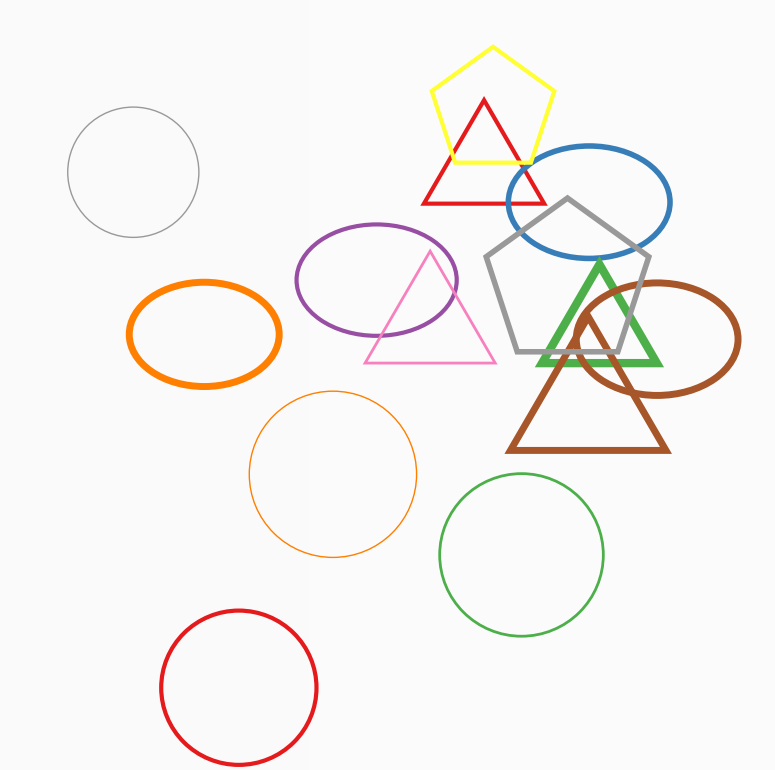[{"shape": "triangle", "thickness": 1.5, "radius": 0.45, "center": [0.625, 0.78]}, {"shape": "circle", "thickness": 1.5, "radius": 0.5, "center": [0.308, 0.107]}, {"shape": "oval", "thickness": 2, "radius": 0.52, "center": [0.76, 0.737]}, {"shape": "triangle", "thickness": 3, "radius": 0.43, "center": [0.773, 0.571]}, {"shape": "circle", "thickness": 1, "radius": 0.53, "center": [0.673, 0.279]}, {"shape": "oval", "thickness": 1.5, "radius": 0.52, "center": [0.486, 0.636]}, {"shape": "oval", "thickness": 2.5, "radius": 0.48, "center": [0.264, 0.566]}, {"shape": "circle", "thickness": 0.5, "radius": 0.54, "center": [0.43, 0.384]}, {"shape": "pentagon", "thickness": 1.5, "radius": 0.42, "center": [0.636, 0.856]}, {"shape": "triangle", "thickness": 2.5, "radius": 0.58, "center": [0.759, 0.473]}, {"shape": "oval", "thickness": 2.5, "radius": 0.52, "center": [0.848, 0.56]}, {"shape": "triangle", "thickness": 1, "radius": 0.48, "center": [0.555, 0.577]}, {"shape": "pentagon", "thickness": 2, "radius": 0.55, "center": [0.732, 0.632]}, {"shape": "circle", "thickness": 0.5, "radius": 0.42, "center": [0.172, 0.776]}]